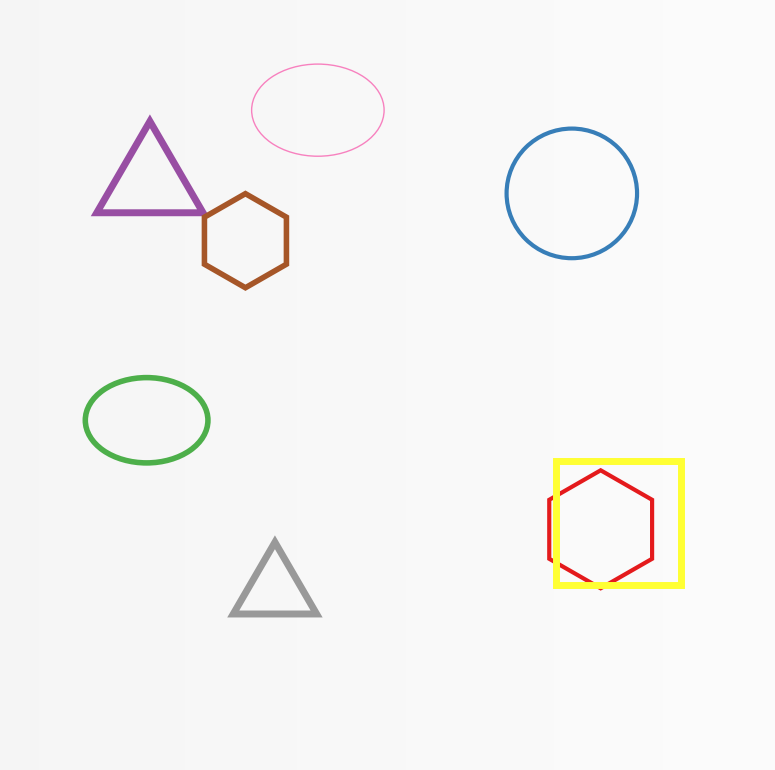[{"shape": "hexagon", "thickness": 1.5, "radius": 0.38, "center": [0.775, 0.313]}, {"shape": "circle", "thickness": 1.5, "radius": 0.42, "center": [0.738, 0.749]}, {"shape": "oval", "thickness": 2, "radius": 0.4, "center": [0.189, 0.454]}, {"shape": "triangle", "thickness": 2.5, "radius": 0.4, "center": [0.193, 0.763]}, {"shape": "square", "thickness": 2.5, "radius": 0.4, "center": [0.799, 0.321]}, {"shape": "hexagon", "thickness": 2, "radius": 0.31, "center": [0.317, 0.687]}, {"shape": "oval", "thickness": 0.5, "radius": 0.43, "center": [0.41, 0.857]}, {"shape": "triangle", "thickness": 2.5, "radius": 0.31, "center": [0.355, 0.234]}]